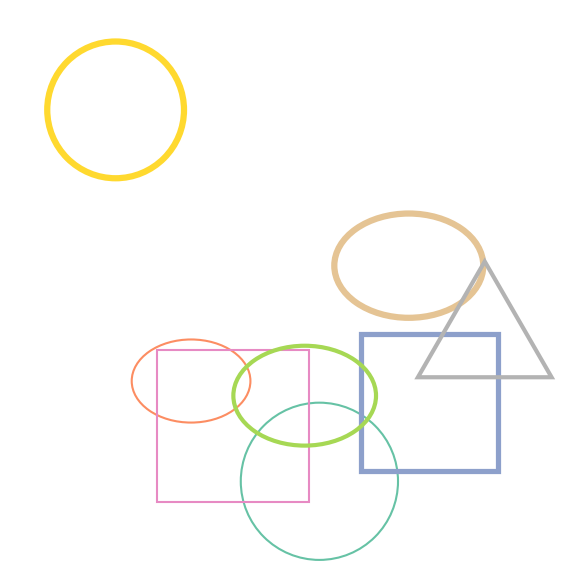[{"shape": "circle", "thickness": 1, "radius": 0.68, "center": [0.553, 0.166]}, {"shape": "oval", "thickness": 1, "radius": 0.51, "center": [0.331, 0.339]}, {"shape": "square", "thickness": 2.5, "radius": 0.59, "center": [0.745, 0.303]}, {"shape": "square", "thickness": 1, "radius": 0.66, "center": [0.404, 0.262]}, {"shape": "oval", "thickness": 2, "radius": 0.62, "center": [0.528, 0.314]}, {"shape": "circle", "thickness": 3, "radius": 0.59, "center": [0.2, 0.809]}, {"shape": "oval", "thickness": 3, "radius": 0.64, "center": [0.708, 0.539]}, {"shape": "triangle", "thickness": 2, "radius": 0.67, "center": [0.839, 0.413]}]